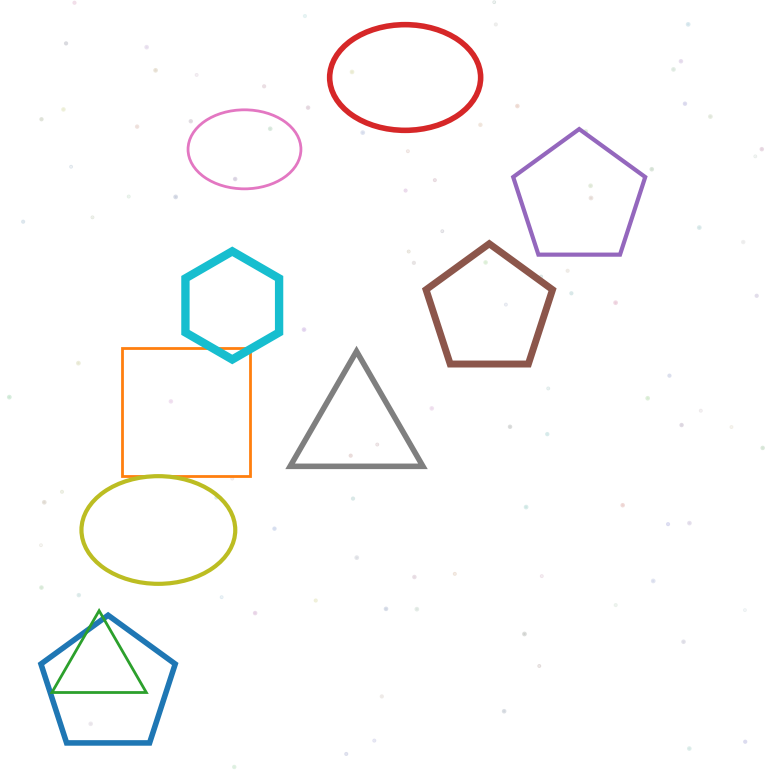[{"shape": "pentagon", "thickness": 2, "radius": 0.46, "center": [0.14, 0.109]}, {"shape": "square", "thickness": 1, "radius": 0.41, "center": [0.242, 0.465]}, {"shape": "triangle", "thickness": 1, "radius": 0.35, "center": [0.129, 0.136]}, {"shape": "oval", "thickness": 2, "radius": 0.49, "center": [0.526, 0.899]}, {"shape": "pentagon", "thickness": 1.5, "radius": 0.45, "center": [0.752, 0.742]}, {"shape": "pentagon", "thickness": 2.5, "radius": 0.43, "center": [0.635, 0.597]}, {"shape": "oval", "thickness": 1, "radius": 0.37, "center": [0.318, 0.806]}, {"shape": "triangle", "thickness": 2, "radius": 0.5, "center": [0.463, 0.444]}, {"shape": "oval", "thickness": 1.5, "radius": 0.5, "center": [0.206, 0.312]}, {"shape": "hexagon", "thickness": 3, "radius": 0.35, "center": [0.302, 0.603]}]